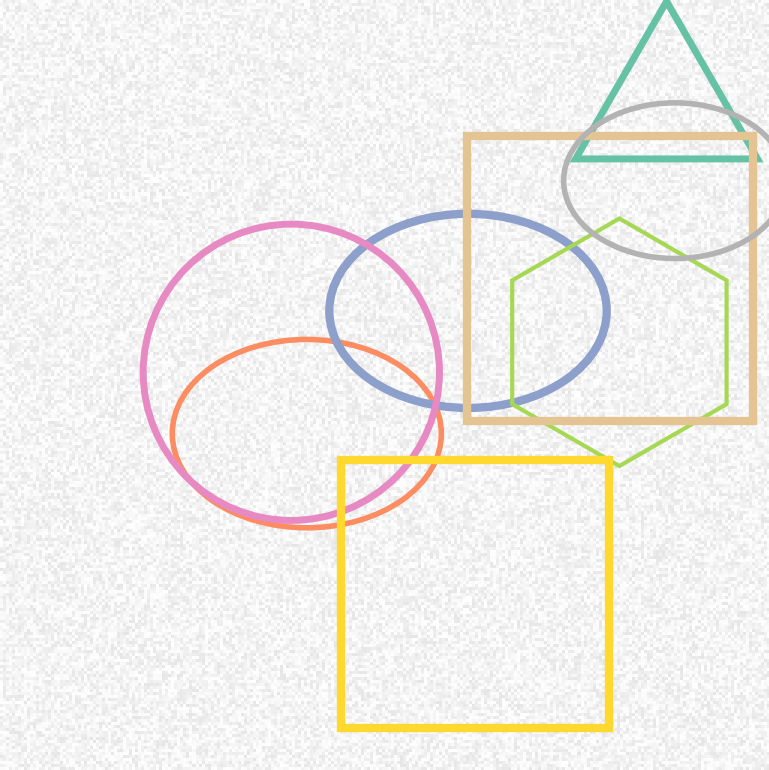[{"shape": "triangle", "thickness": 2.5, "radius": 0.68, "center": [0.866, 0.862]}, {"shape": "oval", "thickness": 2, "radius": 0.87, "center": [0.398, 0.437]}, {"shape": "oval", "thickness": 3, "radius": 0.9, "center": [0.608, 0.596]}, {"shape": "circle", "thickness": 2.5, "radius": 0.96, "center": [0.378, 0.517]}, {"shape": "hexagon", "thickness": 1.5, "radius": 0.8, "center": [0.804, 0.556]}, {"shape": "square", "thickness": 3, "radius": 0.87, "center": [0.616, 0.228]}, {"shape": "square", "thickness": 3, "radius": 0.93, "center": [0.792, 0.638]}, {"shape": "oval", "thickness": 2, "radius": 0.72, "center": [0.876, 0.765]}]